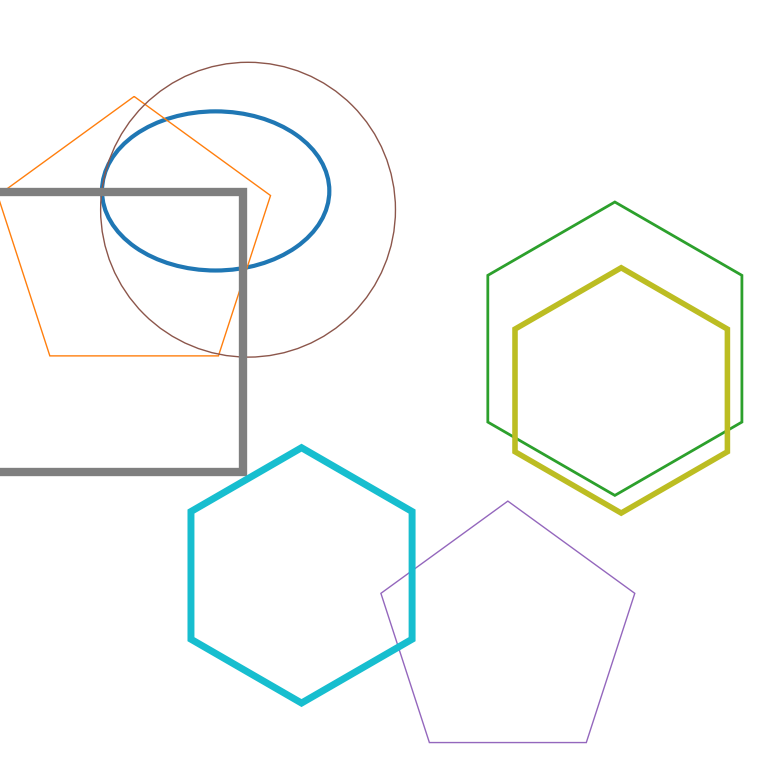[{"shape": "oval", "thickness": 1.5, "radius": 0.74, "center": [0.28, 0.752]}, {"shape": "pentagon", "thickness": 0.5, "radius": 0.93, "center": [0.174, 0.688]}, {"shape": "hexagon", "thickness": 1, "radius": 0.95, "center": [0.799, 0.547]}, {"shape": "pentagon", "thickness": 0.5, "radius": 0.87, "center": [0.66, 0.176]}, {"shape": "circle", "thickness": 0.5, "radius": 0.96, "center": [0.322, 0.728]}, {"shape": "square", "thickness": 3, "radius": 0.91, "center": [0.133, 0.569]}, {"shape": "hexagon", "thickness": 2, "radius": 0.8, "center": [0.807, 0.493]}, {"shape": "hexagon", "thickness": 2.5, "radius": 0.83, "center": [0.392, 0.253]}]